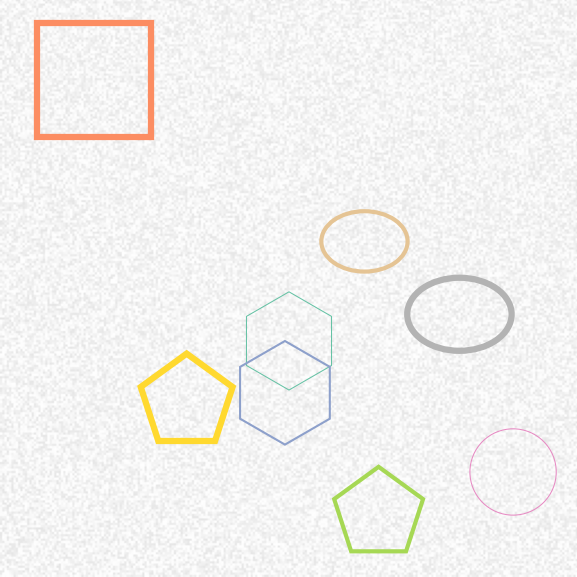[{"shape": "hexagon", "thickness": 0.5, "radius": 0.43, "center": [0.5, 0.409]}, {"shape": "square", "thickness": 3, "radius": 0.49, "center": [0.163, 0.861]}, {"shape": "hexagon", "thickness": 1, "radius": 0.45, "center": [0.493, 0.319]}, {"shape": "circle", "thickness": 0.5, "radius": 0.37, "center": [0.888, 0.182]}, {"shape": "pentagon", "thickness": 2, "radius": 0.4, "center": [0.656, 0.11]}, {"shape": "pentagon", "thickness": 3, "radius": 0.42, "center": [0.323, 0.303]}, {"shape": "oval", "thickness": 2, "radius": 0.37, "center": [0.631, 0.581]}, {"shape": "oval", "thickness": 3, "radius": 0.45, "center": [0.796, 0.455]}]